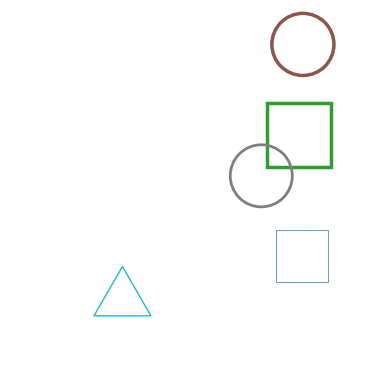[{"shape": "square", "thickness": 0.5, "radius": 0.34, "center": [0.785, 0.334]}, {"shape": "square", "thickness": 2.5, "radius": 0.42, "center": [0.777, 0.65]}, {"shape": "circle", "thickness": 2.5, "radius": 0.4, "center": [0.787, 0.885]}, {"shape": "circle", "thickness": 2, "radius": 0.4, "center": [0.679, 0.543]}, {"shape": "triangle", "thickness": 1, "radius": 0.43, "center": [0.318, 0.222]}]